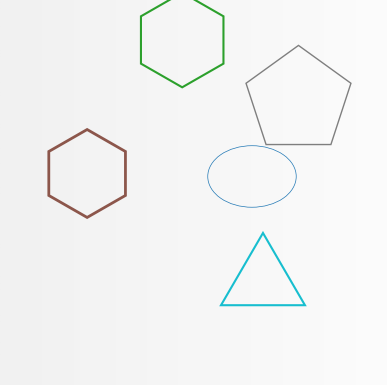[{"shape": "oval", "thickness": 0.5, "radius": 0.57, "center": [0.65, 0.542]}, {"shape": "hexagon", "thickness": 1.5, "radius": 0.61, "center": [0.47, 0.896]}, {"shape": "hexagon", "thickness": 2, "radius": 0.57, "center": [0.225, 0.549]}, {"shape": "pentagon", "thickness": 1, "radius": 0.71, "center": [0.77, 0.74]}, {"shape": "triangle", "thickness": 1.5, "radius": 0.63, "center": [0.679, 0.27]}]